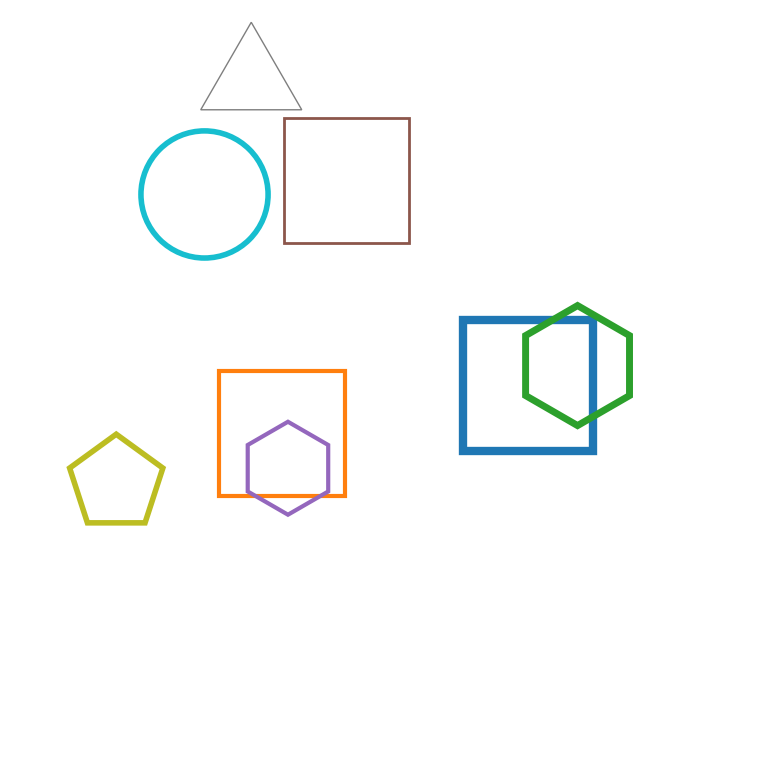[{"shape": "square", "thickness": 3, "radius": 0.42, "center": [0.686, 0.5]}, {"shape": "square", "thickness": 1.5, "radius": 0.41, "center": [0.366, 0.437]}, {"shape": "hexagon", "thickness": 2.5, "radius": 0.39, "center": [0.75, 0.525]}, {"shape": "hexagon", "thickness": 1.5, "radius": 0.3, "center": [0.374, 0.392]}, {"shape": "square", "thickness": 1, "radius": 0.4, "center": [0.45, 0.766]}, {"shape": "triangle", "thickness": 0.5, "radius": 0.38, "center": [0.326, 0.895]}, {"shape": "pentagon", "thickness": 2, "radius": 0.32, "center": [0.151, 0.372]}, {"shape": "circle", "thickness": 2, "radius": 0.41, "center": [0.266, 0.747]}]